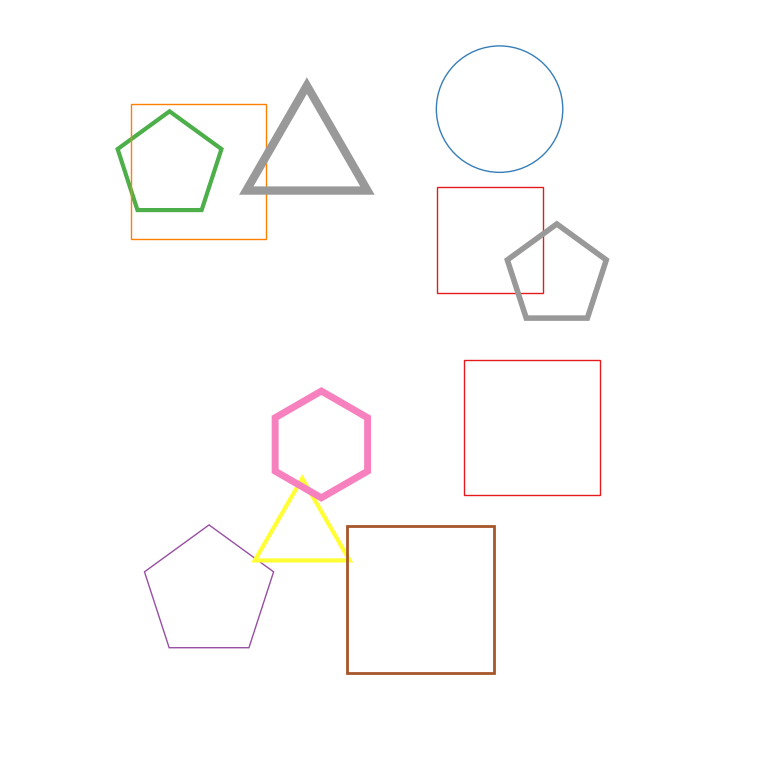[{"shape": "square", "thickness": 0.5, "radius": 0.34, "center": [0.637, 0.688]}, {"shape": "square", "thickness": 0.5, "radius": 0.44, "center": [0.691, 0.445]}, {"shape": "circle", "thickness": 0.5, "radius": 0.41, "center": [0.649, 0.858]}, {"shape": "pentagon", "thickness": 1.5, "radius": 0.35, "center": [0.22, 0.785]}, {"shape": "pentagon", "thickness": 0.5, "radius": 0.44, "center": [0.271, 0.23]}, {"shape": "square", "thickness": 0.5, "radius": 0.44, "center": [0.257, 0.777]}, {"shape": "triangle", "thickness": 1.5, "radius": 0.36, "center": [0.392, 0.308]}, {"shape": "square", "thickness": 1, "radius": 0.48, "center": [0.546, 0.221]}, {"shape": "hexagon", "thickness": 2.5, "radius": 0.35, "center": [0.417, 0.423]}, {"shape": "triangle", "thickness": 3, "radius": 0.45, "center": [0.399, 0.798]}, {"shape": "pentagon", "thickness": 2, "radius": 0.34, "center": [0.723, 0.642]}]